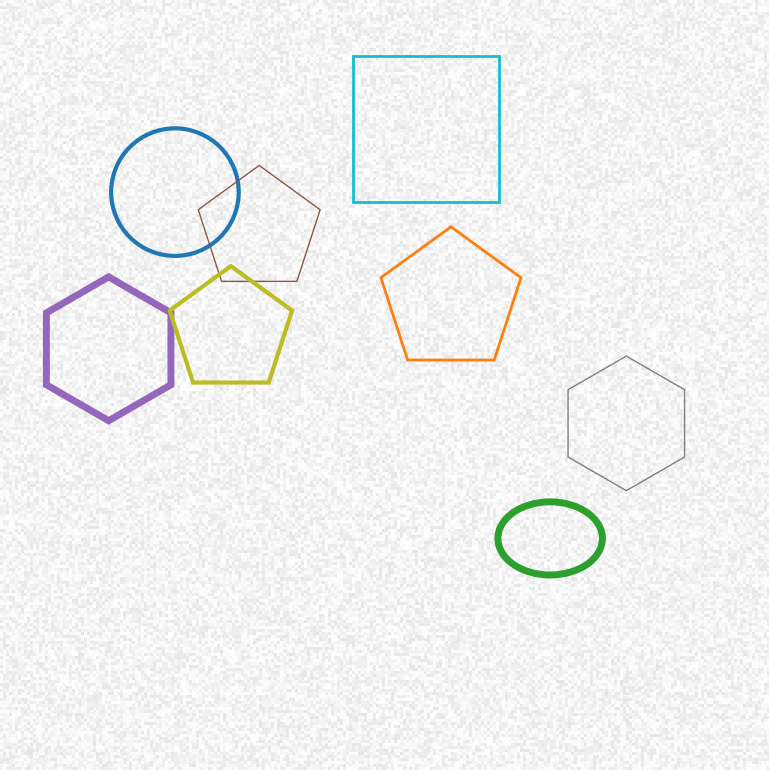[{"shape": "circle", "thickness": 1.5, "radius": 0.41, "center": [0.227, 0.75]}, {"shape": "pentagon", "thickness": 1, "radius": 0.48, "center": [0.586, 0.61]}, {"shape": "oval", "thickness": 2.5, "radius": 0.34, "center": [0.714, 0.301]}, {"shape": "hexagon", "thickness": 2.5, "radius": 0.47, "center": [0.141, 0.547]}, {"shape": "pentagon", "thickness": 0.5, "radius": 0.42, "center": [0.337, 0.702]}, {"shape": "hexagon", "thickness": 0.5, "radius": 0.44, "center": [0.813, 0.45]}, {"shape": "pentagon", "thickness": 1.5, "radius": 0.42, "center": [0.3, 0.571]}, {"shape": "square", "thickness": 1, "radius": 0.47, "center": [0.553, 0.833]}]